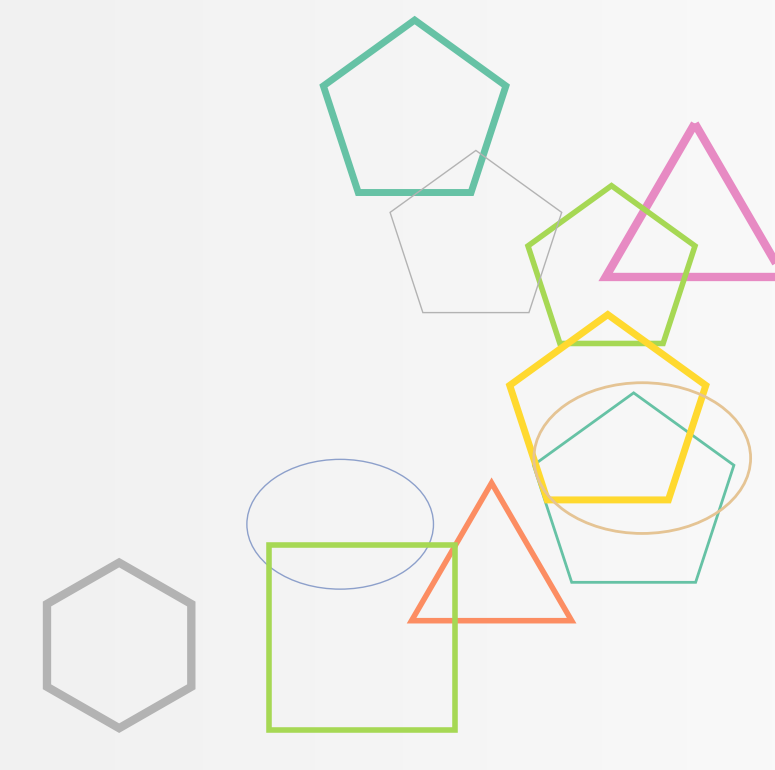[{"shape": "pentagon", "thickness": 2.5, "radius": 0.62, "center": [0.535, 0.85]}, {"shape": "pentagon", "thickness": 1, "radius": 0.68, "center": [0.818, 0.354]}, {"shape": "triangle", "thickness": 2, "radius": 0.6, "center": [0.634, 0.254]}, {"shape": "oval", "thickness": 0.5, "radius": 0.6, "center": [0.439, 0.319]}, {"shape": "triangle", "thickness": 3, "radius": 0.66, "center": [0.897, 0.707]}, {"shape": "square", "thickness": 2, "radius": 0.6, "center": [0.467, 0.172]}, {"shape": "pentagon", "thickness": 2, "radius": 0.57, "center": [0.789, 0.646]}, {"shape": "pentagon", "thickness": 2.5, "radius": 0.67, "center": [0.784, 0.458]}, {"shape": "oval", "thickness": 1, "radius": 0.7, "center": [0.829, 0.405]}, {"shape": "hexagon", "thickness": 3, "radius": 0.54, "center": [0.154, 0.162]}, {"shape": "pentagon", "thickness": 0.5, "radius": 0.58, "center": [0.614, 0.688]}]